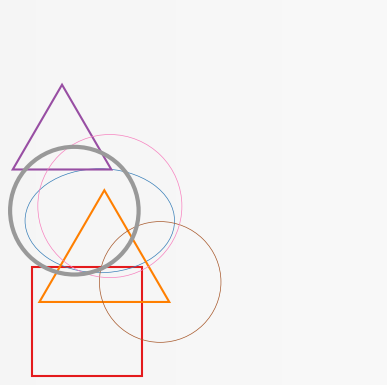[{"shape": "square", "thickness": 1.5, "radius": 0.71, "center": [0.223, 0.165]}, {"shape": "oval", "thickness": 0.5, "radius": 0.96, "center": [0.258, 0.427]}, {"shape": "triangle", "thickness": 1.5, "radius": 0.73, "center": [0.16, 0.633]}, {"shape": "triangle", "thickness": 1.5, "radius": 0.97, "center": [0.269, 0.312]}, {"shape": "circle", "thickness": 0.5, "radius": 0.78, "center": [0.413, 0.268]}, {"shape": "circle", "thickness": 0.5, "radius": 0.93, "center": [0.283, 0.465]}, {"shape": "circle", "thickness": 3, "radius": 0.83, "center": [0.192, 0.453]}]